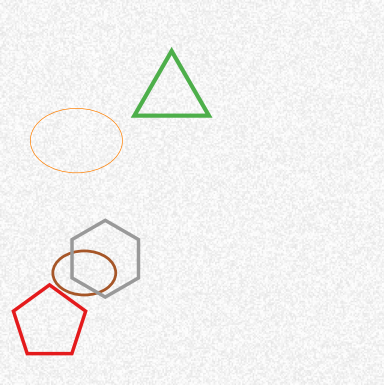[{"shape": "pentagon", "thickness": 2.5, "radius": 0.49, "center": [0.129, 0.161]}, {"shape": "triangle", "thickness": 3, "radius": 0.56, "center": [0.446, 0.756]}, {"shape": "oval", "thickness": 0.5, "radius": 0.6, "center": [0.198, 0.635]}, {"shape": "oval", "thickness": 2, "radius": 0.41, "center": [0.219, 0.291]}, {"shape": "hexagon", "thickness": 2.5, "radius": 0.5, "center": [0.273, 0.328]}]